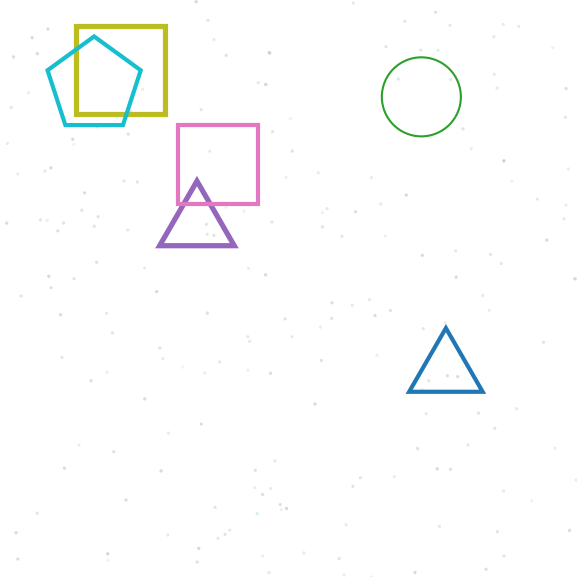[{"shape": "triangle", "thickness": 2, "radius": 0.37, "center": [0.772, 0.357]}, {"shape": "circle", "thickness": 1, "radius": 0.34, "center": [0.73, 0.831]}, {"shape": "triangle", "thickness": 2.5, "radius": 0.37, "center": [0.341, 0.611]}, {"shape": "square", "thickness": 2, "radius": 0.34, "center": [0.378, 0.715]}, {"shape": "square", "thickness": 2.5, "radius": 0.38, "center": [0.209, 0.878]}, {"shape": "pentagon", "thickness": 2, "radius": 0.42, "center": [0.163, 0.851]}]